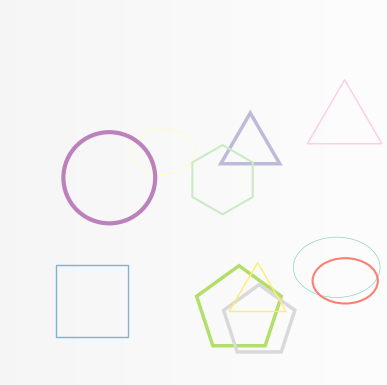[{"shape": "oval", "thickness": 0.5, "radius": 0.56, "center": [0.869, 0.306]}, {"shape": "oval", "thickness": 0.5, "radius": 0.42, "center": [0.421, 0.606]}, {"shape": "triangle", "thickness": 2.5, "radius": 0.44, "center": [0.646, 0.619]}, {"shape": "oval", "thickness": 1.5, "radius": 0.42, "center": [0.891, 0.271]}, {"shape": "square", "thickness": 1, "radius": 0.46, "center": [0.236, 0.218]}, {"shape": "pentagon", "thickness": 2.5, "radius": 0.57, "center": [0.617, 0.195]}, {"shape": "triangle", "thickness": 1, "radius": 0.55, "center": [0.889, 0.682]}, {"shape": "pentagon", "thickness": 2.5, "radius": 0.48, "center": [0.669, 0.164]}, {"shape": "circle", "thickness": 3, "radius": 0.59, "center": [0.282, 0.538]}, {"shape": "hexagon", "thickness": 1.5, "radius": 0.45, "center": [0.574, 0.533]}, {"shape": "triangle", "thickness": 1, "radius": 0.42, "center": [0.665, 0.233]}]